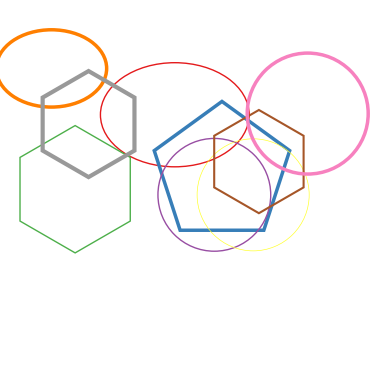[{"shape": "oval", "thickness": 1, "radius": 0.97, "center": [0.454, 0.702]}, {"shape": "pentagon", "thickness": 2.5, "radius": 0.92, "center": [0.577, 0.552]}, {"shape": "hexagon", "thickness": 1, "radius": 0.83, "center": [0.195, 0.508]}, {"shape": "circle", "thickness": 1, "radius": 0.73, "center": [0.557, 0.494]}, {"shape": "oval", "thickness": 2.5, "radius": 0.72, "center": [0.134, 0.822]}, {"shape": "circle", "thickness": 0.5, "radius": 0.73, "center": [0.658, 0.494]}, {"shape": "hexagon", "thickness": 1.5, "radius": 0.67, "center": [0.672, 0.58]}, {"shape": "circle", "thickness": 2.5, "radius": 0.79, "center": [0.799, 0.705]}, {"shape": "hexagon", "thickness": 3, "radius": 0.69, "center": [0.23, 0.678]}]